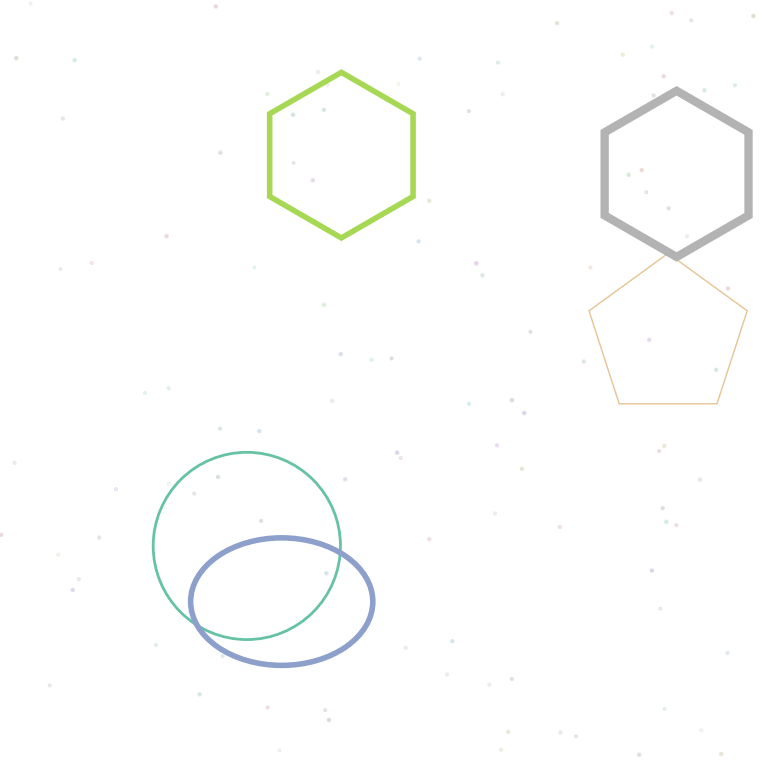[{"shape": "circle", "thickness": 1, "radius": 0.61, "center": [0.321, 0.291]}, {"shape": "oval", "thickness": 2, "radius": 0.59, "center": [0.366, 0.219]}, {"shape": "hexagon", "thickness": 2, "radius": 0.54, "center": [0.443, 0.799]}, {"shape": "pentagon", "thickness": 0.5, "radius": 0.54, "center": [0.868, 0.563]}, {"shape": "hexagon", "thickness": 3, "radius": 0.54, "center": [0.879, 0.774]}]